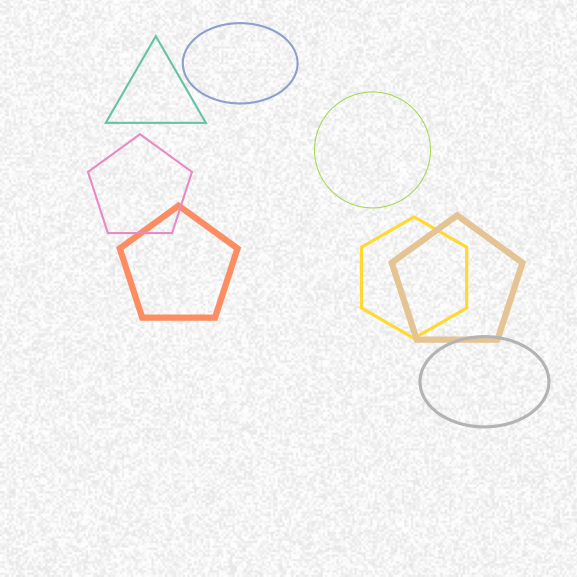[{"shape": "triangle", "thickness": 1, "radius": 0.5, "center": [0.27, 0.836]}, {"shape": "pentagon", "thickness": 3, "radius": 0.54, "center": [0.309, 0.536]}, {"shape": "oval", "thickness": 1, "radius": 0.5, "center": [0.416, 0.89]}, {"shape": "pentagon", "thickness": 1, "radius": 0.47, "center": [0.242, 0.672]}, {"shape": "circle", "thickness": 0.5, "radius": 0.5, "center": [0.645, 0.74]}, {"shape": "hexagon", "thickness": 1.5, "radius": 0.53, "center": [0.717, 0.518]}, {"shape": "pentagon", "thickness": 3, "radius": 0.6, "center": [0.792, 0.507]}, {"shape": "oval", "thickness": 1.5, "radius": 0.56, "center": [0.839, 0.338]}]